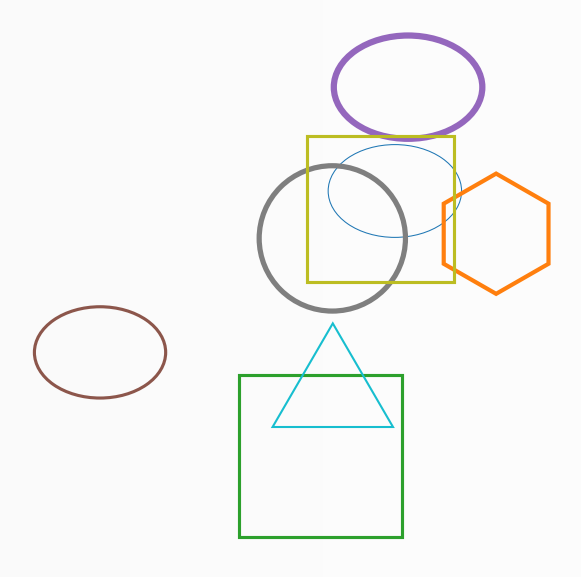[{"shape": "oval", "thickness": 0.5, "radius": 0.57, "center": [0.679, 0.668]}, {"shape": "hexagon", "thickness": 2, "radius": 0.52, "center": [0.854, 0.594]}, {"shape": "square", "thickness": 1.5, "radius": 0.7, "center": [0.551, 0.209]}, {"shape": "oval", "thickness": 3, "radius": 0.64, "center": [0.702, 0.848]}, {"shape": "oval", "thickness": 1.5, "radius": 0.56, "center": [0.172, 0.389]}, {"shape": "circle", "thickness": 2.5, "radius": 0.63, "center": [0.572, 0.586]}, {"shape": "square", "thickness": 1.5, "radius": 0.63, "center": [0.655, 0.637]}, {"shape": "triangle", "thickness": 1, "radius": 0.6, "center": [0.573, 0.32]}]